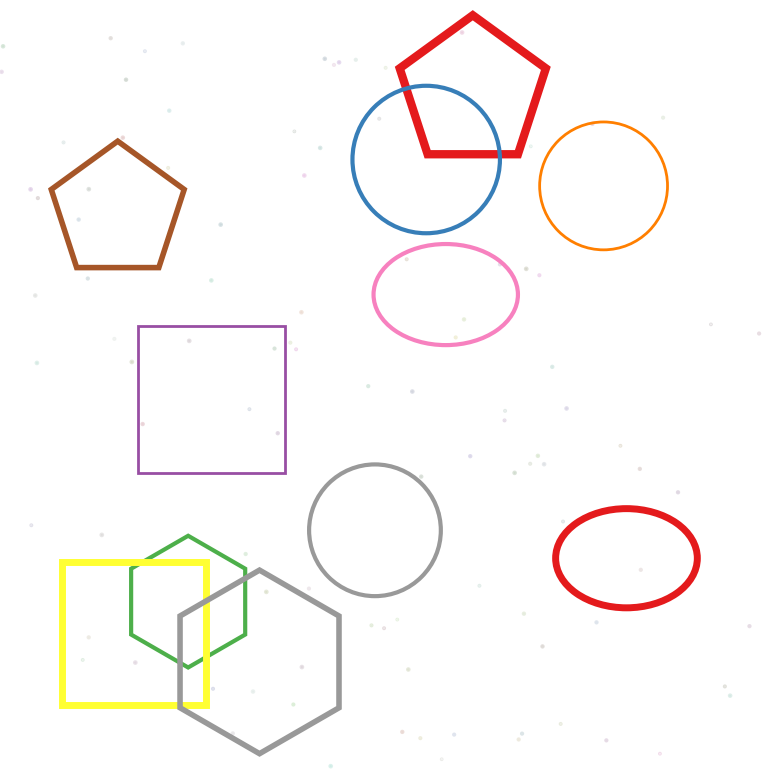[{"shape": "oval", "thickness": 2.5, "radius": 0.46, "center": [0.814, 0.275]}, {"shape": "pentagon", "thickness": 3, "radius": 0.5, "center": [0.614, 0.88]}, {"shape": "circle", "thickness": 1.5, "radius": 0.48, "center": [0.554, 0.793]}, {"shape": "hexagon", "thickness": 1.5, "radius": 0.43, "center": [0.244, 0.219]}, {"shape": "square", "thickness": 1, "radius": 0.48, "center": [0.275, 0.482]}, {"shape": "circle", "thickness": 1, "radius": 0.42, "center": [0.784, 0.759]}, {"shape": "square", "thickness": 2.5, "radius": 0.47, "center": [0.174, 0.178]}, {"shape": "pentagon", "thickness": 2, "radius": 0.45, "center": [0.153, 0.726]}, {"shape": "oval", "thickness": 1.5, "radius": 0.47, "center": [0.579, 0.617]}, {"shape": "hexagon", "thickness": 2, "radius": 0.6, "center": [0.337, 0.14]}, {"shape": "circle", "thickness": 1.5, "radius": 0.43, "center": [0.487, 0.311]}]